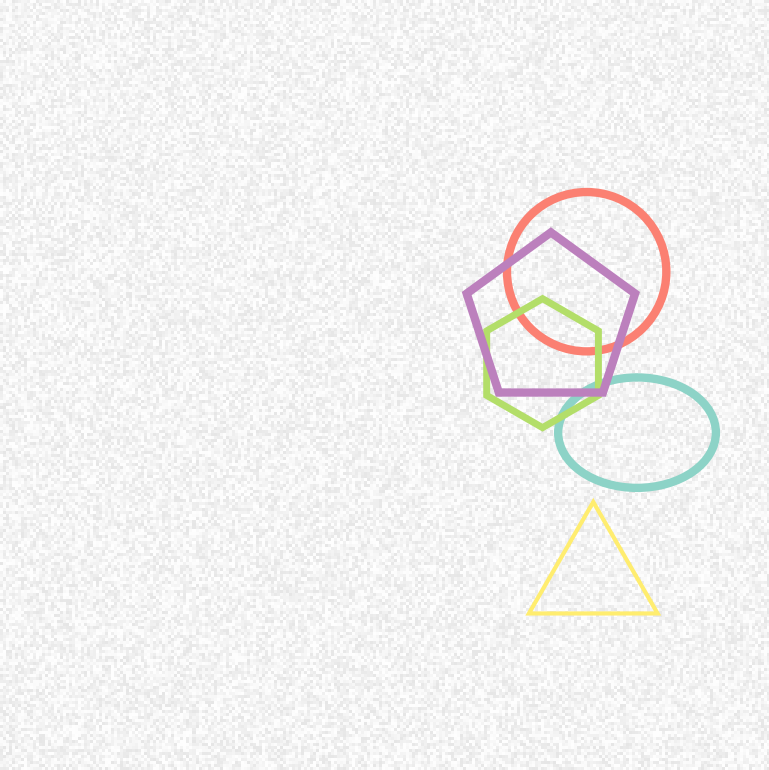[{"shape": "oval", "thickness": 3, "radius": 0.51, "center": [0.827, 0.438]}, {"shape": "circle", "thickness": 3, "radius": 0.52, "center": [0.762, 0.647]}, {"shape": "hexagon", "thickness": 2.5, "radius": 0.42, "center": [0.705, 0.528]}, {"shape": "pentagon", "thickness": 3, "radius": 0.57, "center": [0.715, 0.583]}, {"shape": "triangle", "thickness": 1.5, "radius": 0.48, "center": [0.77, 0.252]}]